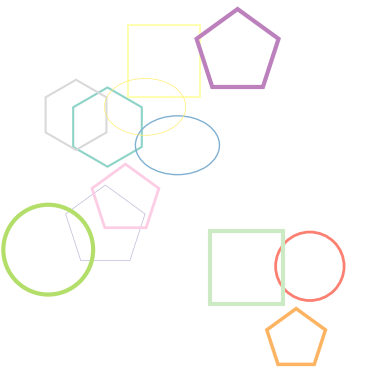[{"shape": "hexagon", "thickness": 1.5, "radius": 0.51, "center": [0.279, 0.67]}, {"shape": "square", "thickness": 1.5, "radius": 0.46, "center": [0.426, 0.842]}, {"shape": "pentagon", "thickness": 0.5, "radius": 0.54, "center": [0.274, 0.411]}, {"shape": "circle", "thickness": 2, "radius": 0.44, "center": [0.805, 0.308]}, {"shape": "oval", "thickness": 1, "radius": 0.55, "center": [0.461, 0.623]}, {"shape": "pentagon", "thickness": 2.5, "radius": 0.4, "center": [0.769, 0.118]}, {"shape": "circle", "thickness": 3, "radius": 0.58, "center": [0.125, 0.352]}, {"shape": "pentagon", "thickness": 2, "radius": 0.46, "center": [0.326, 0.482]}, {"shape": "hexagon", "thickness": 1.5, "radius": 0.46, "center": [0.197, 0.702]}, {"shape": "pentagon", "thickness": 3, "radius": 0.56, "center": [0.617, 0.865]}, {"shape": "square", "thickness": 3, "radius": 0.47, "center": [0.641, 0.305]}, {"shape": "oval", "thickness": 0.5, "radius": 0.53, "center": [0.377, 0.723]}]